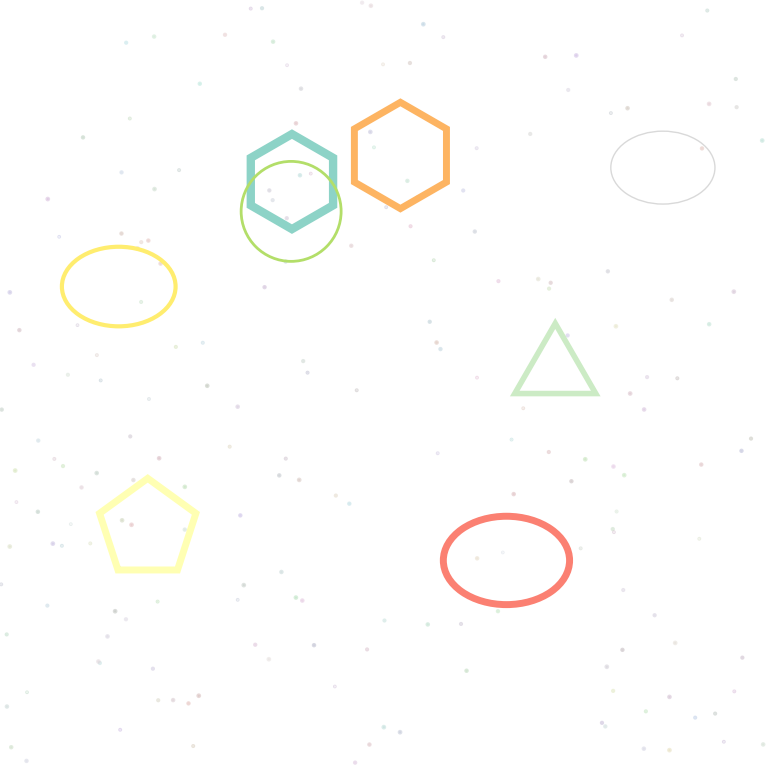[{"shape": "hexagon", "thickness": 3, "radius": 0.31, "center": [0.379, 0.764]}, {"shape": "pentagon", "thickness": 2.5, "radius": 0.33, "center": [0.192, 0.313]}, {"shape": "oval", "thickness": 2.5, "radius": 0.41, "center": [0.658, 0.272]}, {"shape": "hexagon", "thickness": 2.5, "radius": 0.35, "center": [0.52, 0.798]}, {"shape": "circle", "thickness": 1, "radius": 0.32, "center": [0.378, 0.725]}, {"shape": "oval", "thickness": 0.5, "radius": 0.34, "center": [0.861, 0.782]}, {"shape": "triangle", "thickness": 2, "radius": 0.3, "center": [0.721, 0.519]}, {"shape": "oval", "thickness": 1.5, "radius": 0.37, "center": [0.154, 0.628]}]